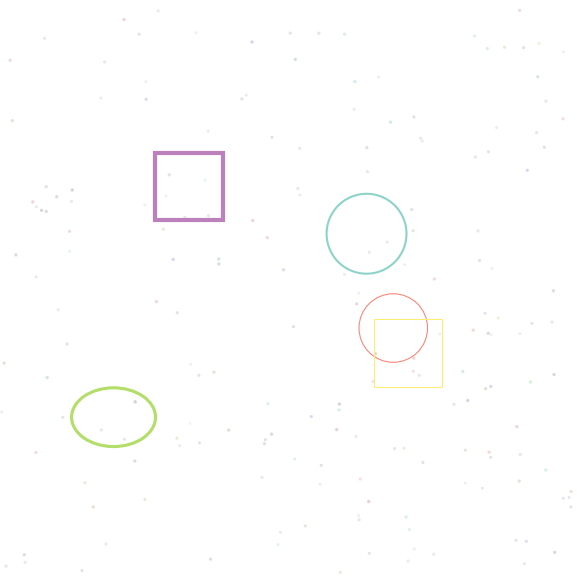[{"shape": "circle", "thickness": 1, "radius": 0.35, "center": [0.635, 0.594]}, {"shape": "circle", "thickness": 0.5, "radius": 0.3, "center": [0.681, 0.431]}, {"shape": "oval", "thickness": 1.5, "radius": 0.36, "center": [0.197, 0.277]}, {"shape": "square", "thickness": 2, "radius": 0.29, "center": [0.327, 0.676]}, {"shape": "square", "thickness": 0.5, "radius": 0.29, "center": [0.707, 0.388]}]